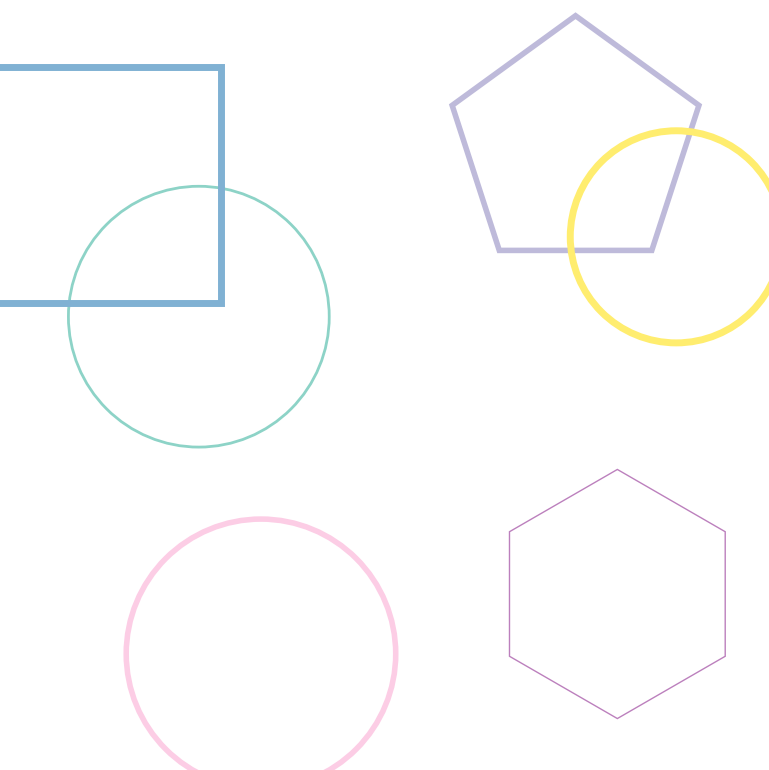[{"shape": "circle", "thickness": 1, "radius": 0.85, "center": [0.258, 0.589]}, {"shape": "pentagon", "thickness": 2, "radius": 0.84, "center": [0.747, 0.811]}, {"shape": "square", "thickness": 2.5, "radius": 0.77, "center": [0.134, 0.76]}, {"shape": "circle", "thickness": 2, "radius": 0.87, "center": [0.339, 0.151]}, {"shape": "hexagon", "thickness": 0.5, "radius": 0.81, "center": [0.802, 0.229]}, {"shape": "circle", "thickness": 2.5, "radius": 0.69, "center": [0.878, 0.692]}]